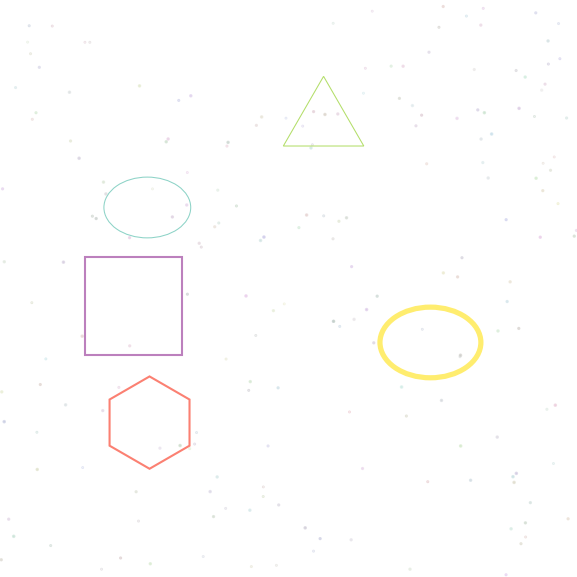[{"shape": "oval", "thickness": 0.5, "radius": 0.38, "center": [0.255, 0.64]}, {"shape": "hexagon", "thickness": 1, "radius": 0.4, "center": [0.259, 0.267]}, {"shape": "triangle", "thickness": 0.5, "radius": 0.4, "center": [0.56, 0.787]}, {"shape": "square", "thickness": 1, "radius": 0.42, "center": [0.231, 0.469]}, {"shape": "oval", "thickness": 2.5, "radius": 0.44, "center": [0.745, 0.406]}]